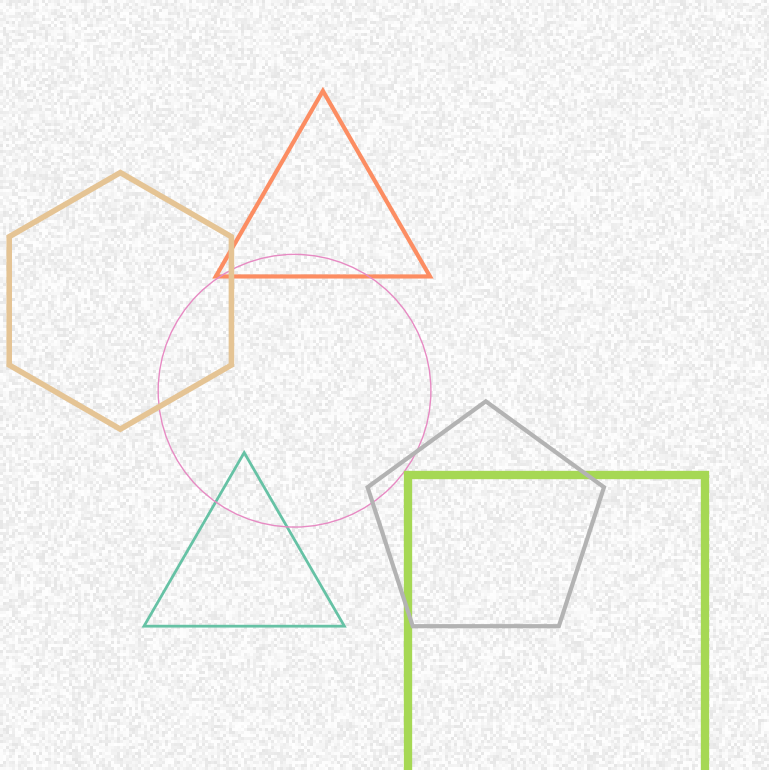[{"shape": "triangle", "thickness": 1, "radius": 0.75, "center": [0.317, 0.262]}, {"shape": "triangle", "thickness": 1.5, "radius": 0.8, "center": [0.419, 0.721]}, {"shape": "circle", "thickness": 0.5, "radius": 0.89, "center": [0.383, 0.493]}, {"shape": "square", "thickness": 3, "radius": 0.96, "center": [0.722, 0.191]}, {"shape": "hexagon", "thickness": 2, "radius": 0.83, "center": [0.156, 0.609]}, {"shape": "pentagon", "thickness": 1.5, "radius": 0.81, "center": [0.631, 0.317]}]